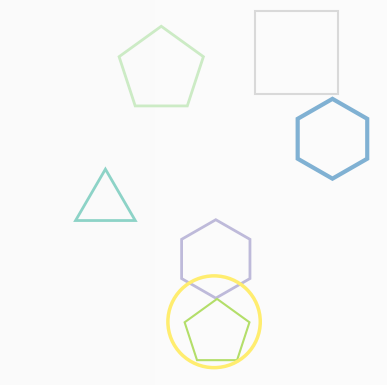[{"shape": "triangle", "thickness": 2, "radius": 0.44, "center": [0.272, 0.472]}, {"shape": "hexagon", "thickness": 2, "radius": 0.51, "center": [0.557, 0.327]}, {"shape": "hexagon", "thickness": 3, "radius": 0.52, "center": [0.858, 0.64]}, {"shape": "pentagon", "thickness": 1.5, "radius": 0.44, "center": [0.56, 0.136]}, {"shape": "square", "thickness": 1.5, "radius": 0.54, "center": [0.765, 0.863]}, {"shape": "pentagon", "thickness": 2, "radius": 0.57, "center": [0.416, 0.817]}, {"shape": "circle", "thickness": 2.5, "radius": 0.6, "center": [0.552, 0.164]}]